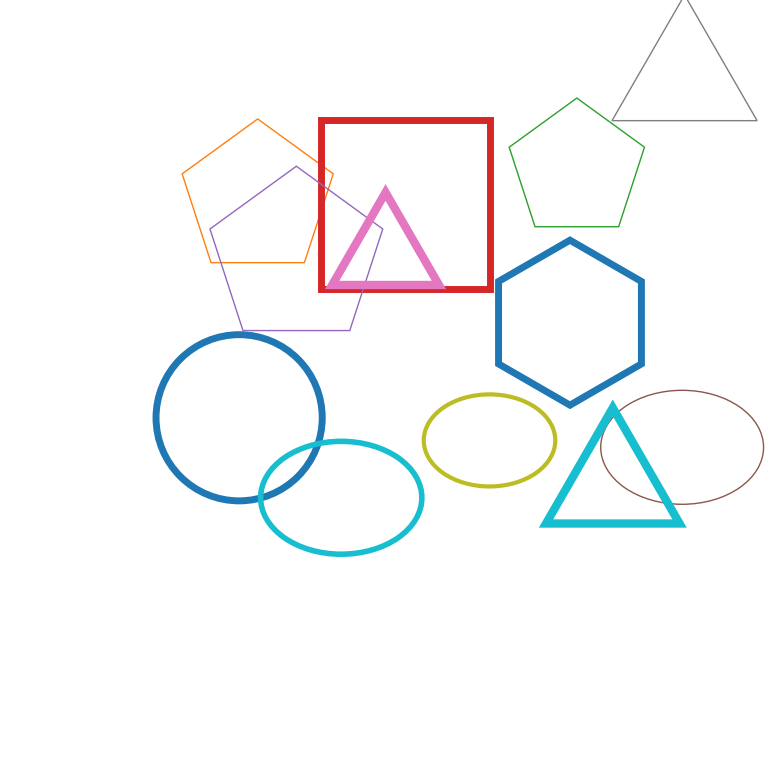[{"shape": "circle", "thickness": 2.5, "radius": 0.54, "center": [0.311, 0.457]}, {"shape": "hexagon", "thickness": 2.5, "radius": 0.54, "center": [0.74, 0.581]}, {"shape": "pentagon", "thickness": 0.5, "radius": 0.52, "center": [0.335, 0.742]}, {"shape": "pentagon", "thickness": 0.5, "radius": 0.46, "center": [0.749, 0.78]}, {"shape": "square", "thickness": 2.5, "radius": 0.55, "center": [0.526, 0.734]}, {"shape": "pentagon", "thickness": 0.5, "radius": 0.59, "center": [0.385, 0.666]}, {"shape": "oval", "thickness": 0.5, "radius": 0.53, "center": [0.886, 0.419]}, {"shape": "triangle", "thickness": 3, "radius": 0.4, "center": [0.501, 0.67]}, {"shape": "triangle", "thickness": 0.5, "radius": 0.54, "center": [0.889, 0.898]}, {"shape": "oval", "thickness": 1.5, "radius": 0.43, "center": [0.636, 0.428]}, {"shape": "triangle", "thickness": 3, "radius": 0.5, "center": [0.796, 0.37]}, {"shape": "oval", "thickness": 2, "radius": 0.52, "center": [0.443, 0.354]}]